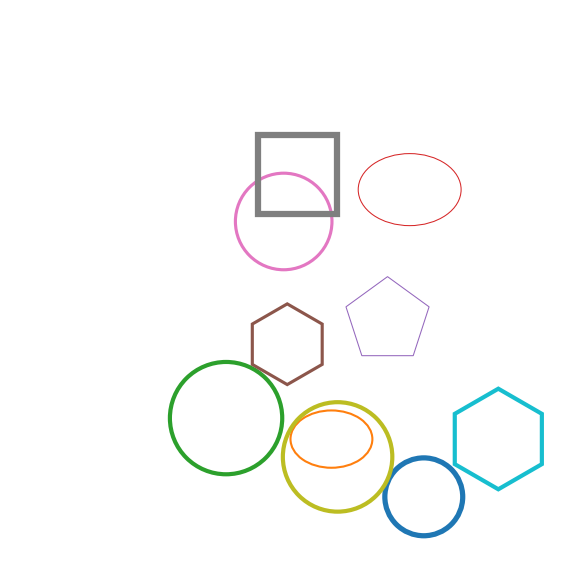[{"shape": "circle", "thickness": 2.5, "radius": 0.34, "center": [0.734, 0.139]}, {"shape": "oval", "thickness": 1, "radius": 0.35, "center": [0.574, 0.239]}, {"shape": "circle", "thickness": 2, "radius": 0.49, "center": [0.391, 0.275]}, {"shape": "oval", "thickness": 0.5, "radius": 0.45, "center": [0.709, 0.671]}, {"shape": "pentagon", "thickness": 0.5, "radius": 0.38, "center": [0.671, 0.444]}, {"shape": "hexagon", "thickness": 1.5, "radius": 0.35, "center": [0.497, 0.403]}, {"shape": "circle", "thickness": 1.5, "radius": 0.42, "center": [0.491, 0.616]}, {"shape": "square", "thickness": 3, "radius": 0.34, "center": [0.515, 0.697]}, {"shape": "circle", "thickness": 2, "radius": 0.47, "center": [0.585, 0.208]}, {"shape": "hexagon", "thickness": 2, "radius": 0.44, "center": [0.863, 0.239]}]